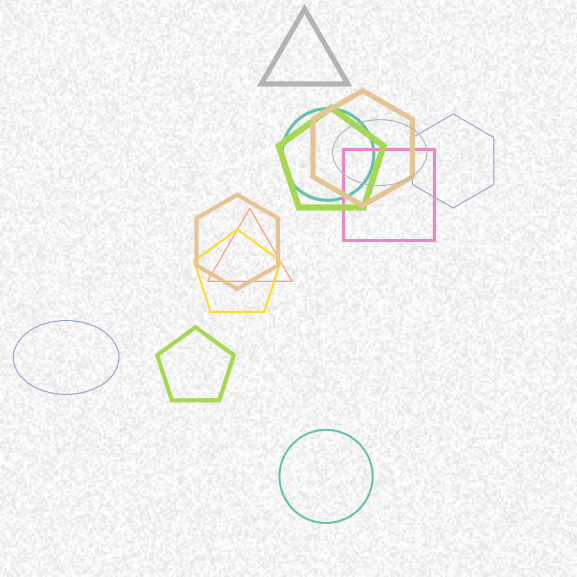[{"shape": "circle", "thickness": 1, "radius": 0.4, "center": [0.565, 0.174]}, {"shape": "circle", "thickness": 1.5, "radius": 0.4, "center": [0.568, 0.732]}, {"shape": "triangle", "thickness": 0.5, "radius": 0.42, "center": [0.432, 0.554]}, {"shape": "oval", "thickness": 0.5, "radius": 0.46, "center": [0.115, 0.38]}, {"shape": "hexagon", "thickness": 0.5, "radius": 0.41, "center": [0.785, 0.72]}, {"shape": "square", "thickness": 1.5, "radius": 0.39, "center": [0.673, 0.663]}, {"shape": "pentagon", "thickness": 3, "radius": 0.48, "center": [0.573, 0.717]}, {"shape": "pentagon", "thickness": 2, "radius": 0.35, "center": [0.339, 0.363]}, {"shape": "pentagon", "thickness": 1, "radius": 0.39, "center": [0.411, 0.523]}, {"shape": "hexagon", "thickness": 2.5, "radius": 0.5, "center": [0.628, 0.743]}, {"shape": "hexagon", "thickness": 2, "radius": 0.41, "center": [0.411, 0.58]}, {"shape": "oval", "thickness": 0.5, "radius": 0.41, "center": [0.657, 0.735]}, {"shape": "triangle", "thickness": 2.5, "radius": 0.43, "center": [0.527, 0.897]}]